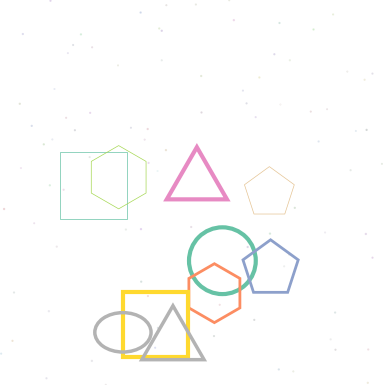[{"shape": "square", "thickness": 0.5, "radius": 0.44, "center": [0.242, 0.518]}, {"shape": "circle", "thickness": 3, "radius": 0.43, "center": [0.578, 0.323]}, {"shape": "hexagon", "thickness": 2, "radius": 0.38, "center": [0.557, 0.239]}, {"shape": "pentagon", "thickness": 2, "radius": 0.38, "center": [0.703, 0.302]}, {"shape": "triangle", "thickness": 3, "radius": 0.45, "center": [0.511, 0.527]}, {"shape": "hexagon", "thickness": 0.5, "radius": 0.41, "center": [0.308, 0.54]}, {"shape": "square", "thickness": 3, "radius": 0.42, "center": [0.405, 0.156]}, {"shape": "pentagon", "thickness": 0.5, "radius": 0.34, "center": [0.7, 0.499]}, {"shape": "triangle", "thickness": 2.5, "radius": 0.47, "center": [0.449, 0.112]}, {"shape": "oval", "thickness": 2.5, "radius": 0.37, "center": [0.319, 0.137]}]